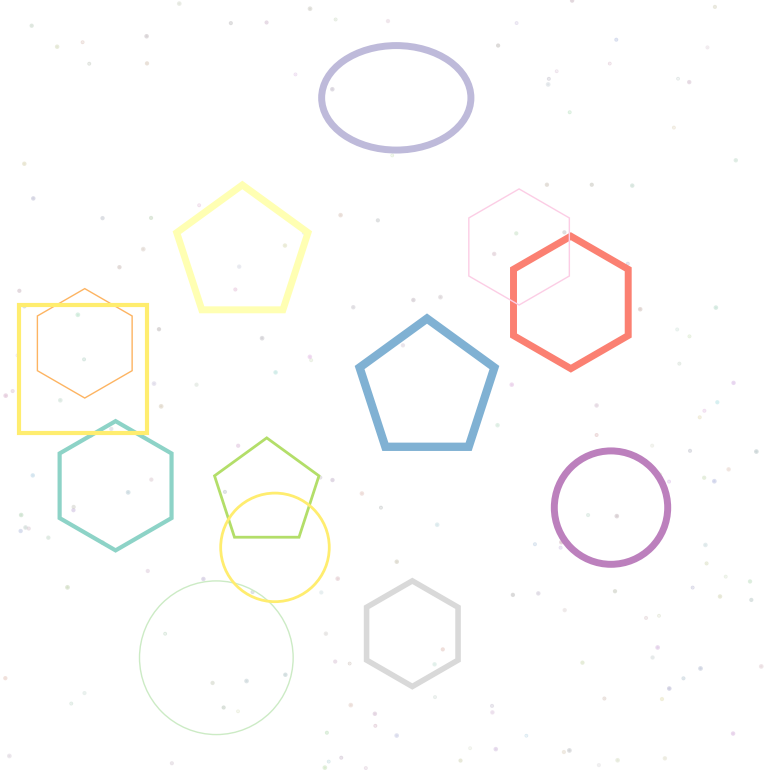[{"shape": "hexagon", "thickness": 1.5, "radius": 0.42, "center": [0.15, 0.369]}, {"shape": "pentagon", "thickness": 2.5, "radius": 0.45, "center": [0.315, 0.67]}, {"shape": "oval", "thickness": 2.5, "radius": 0.48, "center": [0.515, 0.873]}, {"shape": "hexagon", "thickness": 2.5, "radius": 0.43, "center": [0.741, 0.607]}, {"shape": "pentagon", "thickness": 3, "radius": 0.46, "center": [0.555, 0.494]}, {"shape": "hexagon", "thickness": 0.5, "radius": 0.36, "center": [0.11, 0.554]}, {"shape": "pentagon", "thickness": 1, "radius": 0.36, "center": [0.346, 0.36]}, {"shape": "hexagon", "thickness": 0.5, "radius": 0.38, "center": [0.674, 0.679]}, {"shape": "hexagon", "thickness": 2, "radius": 0.34, "center": [0.535, 0.177]}, {"shape": "circle", "thickness": 2.5, "radius": 0.37, "center": [0.794, 0.341]}, {"shape": "circle", "thickness": 0.5, "radius": 0.5, "center": [0.281, 0.146]}, {"shape": "circle", "thickness": 1, "radius": 0.35, "center": [0.357, 0.289]}, {"shape": "square", "thickness": 1.5, "radius": 0.42, "center": [0.107, 0.521]}]